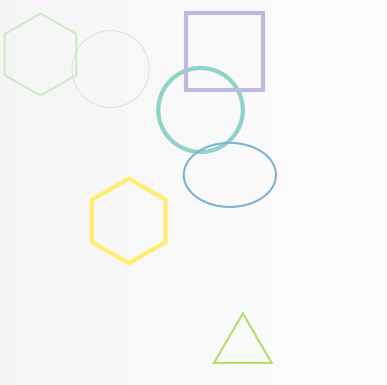[{"shape": "circle", "thickness": 3, "radius": 0.55, "center": [0.518, 0.714]}, {"shape": "square", "thickness": 3, "radius": 0.5, "center": [0.579, 0.866]}, {"shape": "oval", "thickness": 1.5, "radius": 0.59, "center": [0.593, 0.546]}, {"shape": "triangle", "thickness": 1.5, "radius": 0.43, "center": [0.627, 0.1]}, {"shape": "circle", "thickness": 0.5, "radius": 0.5, "center": [0.286, 0.821]}, {"shape": "hexagon", "thickness": 1.5, "radius": 0.53, "center": [0.104, 0.858]}, {"shape": "hexagon", "thickness": 3, "radius": 0.55, "center": [0.332, 0.426]}]